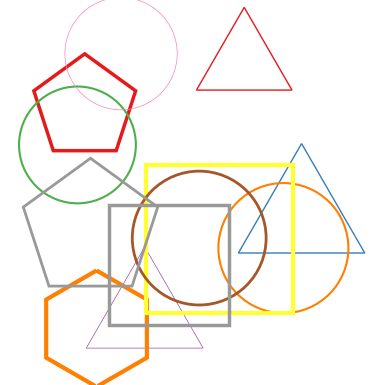[{"shape": "triangle", "thickness": 1, "radius": 0.72, "center": [0.634, 0.838]}, {"shape": "pentagon", "thickness": 2.5, "radius": 0.7, "center": [0.22, 0.721]}, {"shape": "triangle", "thickness": 1, "radius": 0.95, "center": [0.783, 0.438]}, {"shape": "circle", "thickness": 1.5, "radius": 0.76, "center": [0.201, 0.624]}, {"shape": "triangle", "thickness": 0.5, "radius": 0.88, "center": [0.376, 0.183]}, {"shape": "circle", "thickness": 1.5, "radius": 0.84, "center": [0.736, 0.356]}, {"shape": "hexagon", "thickness": 3, "radius": 0.75, "center": [0.251, 0.146]}, {"shape": "square", "thickness": 3, "radius": 0.96, "center": [0.569, 0.38]}, {"shape": "circle", "thickness": 2, "radius": 0.87, "center": [0.517, 0.382]}, {"shape": "circle", "thickness": 0.5, "radius": 0.73, "center": [0.314, 0.861]}, {"shape": "square", "thickness": 2.5, "radius": 0.78, "center": [0.438, 0.312]}, {"shape": "pentagon", "thickness": 2, "radius": 0.92, "center": [0.235, 0.405]}]